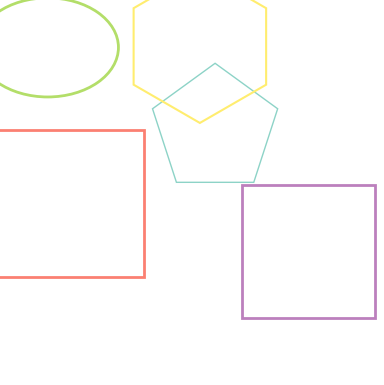[{"shape": "pentagon", "thickness": 1, "radius": 0.85, "center": [0.559, 0.665]}, {"shape": "square", "thickness": 2, "radius": 0.95, "center": [0.184, 0.471]}, {"shape": "oval", "thickness": 2, "radius": 0.92, "center": [0.124, 0.877]}, {"shape": "square", "thickness": 2, "radius": 0.86, "center": [0.801, 0.347]}, {"shape": "hexagon", "thickness": 1.5, "radius": 0.99, "center": [0.519, 0.879]}]